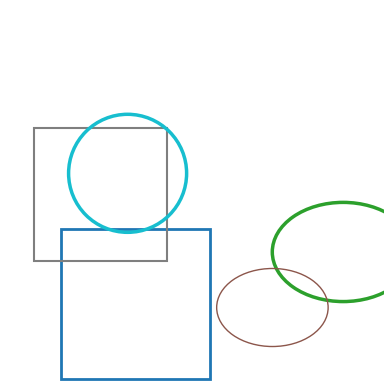[{"shape": "square", "thickness": 2, "radius": 0.97, "center": [0.352, 0.21]}, {"shape": "oval", "thickness": 2.5, "radius": 0.92, "center": [0.891, 0.346]}, {"shape": "oval", "thickness": 1, "radius": 0.72, "center": [0.708, 0.201]}, {"shape": "square", "thickness": 1.5, "radius": 0.86, "center": [0.261, 0.495]}, {"shape": "circle", "thickness": 2.5, "radius": 0.77, "center": [0.331, 0.55]}]